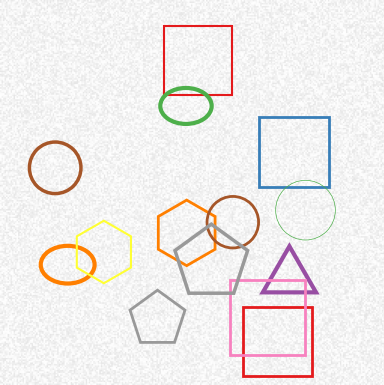[{"shape": "square", "thickness": 1.5, "radius": 0.45, "center": [0.514, 0.842]}, {"shape": "square", "thickness": 2, "radius": 0.45, "center": [0.72, 0.113]}, {"shape": "square", "thickness": 2, "radius": 0.45, "center": [0.764, 0.606]}, {"shape": "oval", "thickness": 3, "radius": 0.33, "center": [0.483, 0.725]}, {"shape": "circle", "thickness": 0.5, "radius": 0.39, "center": [0.794, 0.454]}, {"shape": "triangle", "thickness": 3, "radius": 0.4, "center": [0.752, 0.28]}, {"shape": "oval", "thickness": 3, "radius": 0.35, "center": [0.176, 0.313]}, {"shape": "hexagon", "thickness": 2, "radius": 0.43, "center": [0.485, 0.395]}, {"shape": "hexagon", "thickness": 1.5, "radius": 0.41, "center": [0.27, 0.346]}, {"shape": "circle", "thickness": 2, "radius": 0.33, "center": [0.605, 0.423]}, {"shape": "circle", "thickness": 2.5, "radius": 0.33, "center": [0.143, 0.564]}, {"shape": "square", "thickness": 2, "radius": 0.48, "center": [0.695, 0.175]}, {"shape": "pentagon", "thickness": 2.5, "radius": 0.5, "center": [0.549, 0.319]}, {"shape": "pentagon", "thickness": 2, "radius": 0.38, "center": [0.409, 0.171]}]